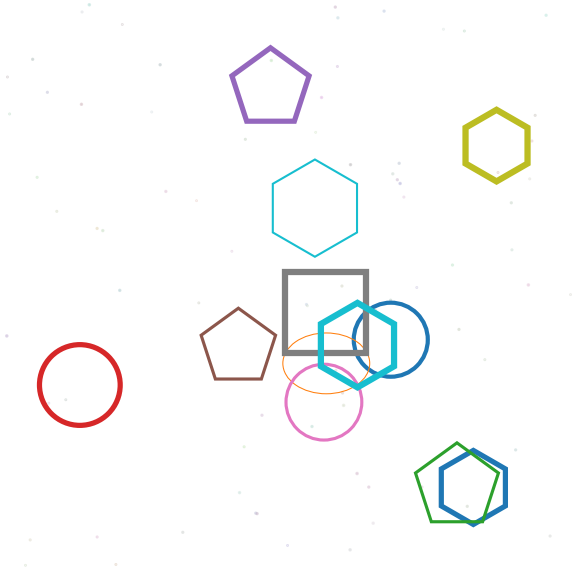[{"shape": "hexagon", "thickness": 2.5, "radius": 0.32, "center": [0.82, 0.155]}, {"shape": "circle", "thickness": 2, "radius": 0.32, "center": [0.677, 0.411]}, {"shape": "oval", "thickness": 0.5, "radius": 0.38, "center": [0.565, 0.37]}, {"shape": "pentagon", "thickness": 1.5, "radius": 0.38, "center": [0.791, 0.157]}, {"shape": "circle", "thickness": 2.5, "radius": 0.35, "center": [0.138, 0.332]}, {"shape": "pentagon", "thickness": 2.5, "radius": 0.35, "center": [0.468, 0.846]}, {"shape": "pentagon", "thickness": 1.5, "radius": 0.34, "center": [0.413, 0.398]}, {"shape": "circle", "thickness": 1.5, "radius": 0.33, "center": [0.561, 0.303]}, {"shape": "square", "thickness": 3, "radius": 0.35, "center": [0.563, 0.458]}, {"shape": "hexagon", "thickness": 3, "radius": 0.31, "center": [0.86, 0.747]}, {"shape": "hexagon", "thickness": 3, "radius": 0.37, "center": [0.619, 0.401]}, {"shape": "hexagon", "thickness": 1, "radius": 0.42, "center": [0.545, 0.639]}]